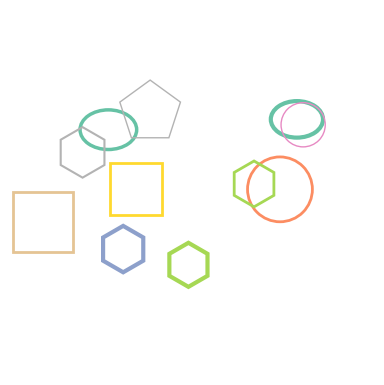[{"shape": "oval", "thickness": 3, "radius": 0.34, "center": [0.771, 0.69]}, {"shape": "oval", "thickness": 2.5, "radius": 0.37, "center": [0.281, 0.663]}, {"shape": "circle", "thickness": 2, "radius": 0.42, "center": [0.727, 0.508]}, {"shape": "hexagon", "thickness": 3, "radius": 0.3, "center": [0.32, 0.353]}, {"shape": "circle", "thickness": 1, "radius": 0.29, "center": [0.787, 0.676]}, {"shape": "hexagon", "thickness": 3, "radius": 0.29, "center": [0.489, 0.312]}, {"shape": "hexagon", "thickness": 2, "radius": 0.3, "center": [0.66, 0.522]}, {"shape": "square", "thickness": 2, "radius": 0.34, "center": [0.353, 0.509]}, {"shape": "square", "thickness": 2, "radius": 0.39, "center": [0.113, 0.423]}, {"shape": "pentagon", "thickness": 1, "radius": 0.41, "center": [0.39, 0.709]}, {"shape": "hexagon", "thickness": 1.5, "radius": 0.33, "center": [0.214, 0.604]}]